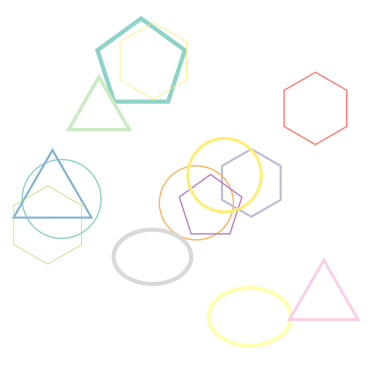[{"shape": "circle", "thickness": 1, "radius": 0.51, "center": [0.16, 0.483]}, {"shape": "pentagon", "thickness": 3, "radius": 0.6, "center": [0.367, 0.833]}, {"shape": "oval", "thickness": 3, "radius": 0.53, "center": [0.649, 0.177]}, {"shape": "hexagon", "thickness": 1.5, "radius": 0.44, "center": [0.653, 0.525]}, {"shape": "hexagon", "thickness": 1, "radius": 0.47, "center": [0.819, 0.718]}, {"shape": "triangle", "thickness": 1.5, "radius": 0.58, "center": [0.136, 0.493]}, {"shape": "circle", "thickness": 1, "radius": 0.48, "center": [0.51, 0.473]}, {"shape": "hexagon", "thickness": 0.5, "radius": 0.51, "center": [0.124, 0.416]}, {"shape": "triangle", "thickness": 2, "radius": 0.51, "center": [0.841, 0.221]}, {"shape": "oval", "thickness": 3, "radius": 0.5, "center": [0.396, 0.333]}, {"shape": "pentagon", "thickness": 1, "radius": 0.43, "center": [0.547, 0.462]}, {"shape": "triangle", "thickness": 2.5, "radius": 0.46, "center": [0.257, 0.709]}, {"shape": "hexagon", "thickness": 0.5, "radius": 0.5, "center": [0.398, 0.842]}, {"shape": "circle", "thickness": 2, "radius": 0.48, "center": [0.583, 0.545]}]